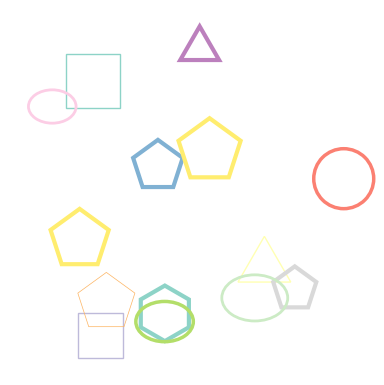[{"shape": "hexagon", "thickness": 3, "radius": 0.36, "center": [0.428, 0.186]}, {"shape": "square", "thickness": 1, "radius": 0.35, "center": [0.24, 0.788]}, {"shape": "triangle", "thickness": 1, "radius": 0.4, "center": [0.687, 0.307]}, {"shape": "square", "thickness": 1, "radius": 0.29, "center": [0.26, 0.128]}, {"shape": "circle", "thickness": 2.5, "radius": 0.39, "center": [0.893, 0.536]}, {"shape": "pentagon", "thickness": 3, "radius": 0.34, "center": [0.41, 0.569]}, {"shape": "pentagon", "thickness": 0.5, "radius": 0.39, "center": [0.276, 0.215]}, {"shape": "oval", "thickness": 2.5, "radius": 0.37, "center": [0.427, 0.165]}, {"shape": "oval", "thickness": 2, "radius": 0.31, "center": [0.136, 0.723]}, {"shape": "pentagon", "thickness": 3, "radius": 0.29, "center": [0.766, 0.249]}, {"shape": "triangle", "thickness": 3, "radius": 0.29, "center": [0.519, 0.873]}, {"shape": "oval", "thickness": 2, "radius": 0.43, "center": [0.662, 0.226]}, {"shape": "pentagon", "thickness": 3, "radius": 0.42, "center": [0.544, 0.608]}, {"shape": "pentagon", "thickness": 3, "radius": 0.4, "center": [0.207, 0.378]}]